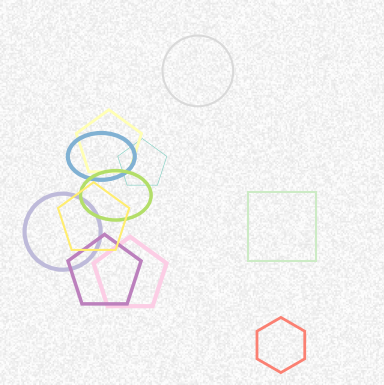[{"shape": "pentagon", "thickness": 0.5, "radius": 0.33, "center": [0.37, 0.573]}, {"shape": "pentagon", "thickness": 2, "radius": 0.45, "center": [0.283, 0.626]}, {"shape": "circle", "thickness": 3, "radius": 0.49, "center": [0.163, 0.398]}, {"shape": "hexagon", "thickness": 2, "radius": 0.36, "center": [0.73, 0.104]}, {"shape": "oval", "thickness": 3, "radius": 0.43, "center": [0.263, 0.594]}, {"shape": "oval", "thickness": 2.5, "radius": 0.46, "center": [0.301, 0.493]}, {"shape": "pentagon", "thickness": 3, "radius": 0.5, "center": [0.338, 0.285]}, {"shape": "circle", "thickness": 1.5, "radius": 0.46, "center": [0.514, 0.816]}, {"shape": "pentagon", "thickness": 2.5, "radius": 0.5, "center": [0.272, 0.291]}, {"shape": "square", "thickness": 1.5, "radius": 0.44, "center": [0.732, 0.412]}, {"shape": "pentagon", "thickness": 1.5, "radius": 0.49, "center": [0.243, 0.43]}]